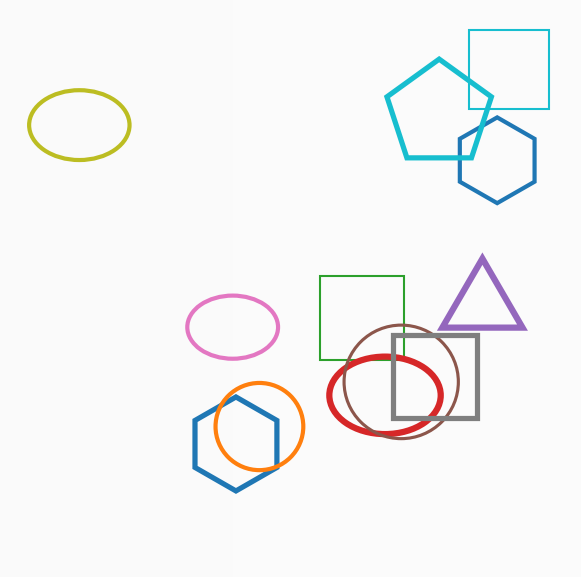[{"shape": "hexagon", "thickness": 2.5, "radius": 0.41, "center": [0.406, 0.23]}, {"shape": "hexagon", "thickness": 2, "radius": 0.37, "center": [0.855, 0.722]}, {"shape": "circle", "thickness": 2, "radius": 0.38, "center": [0.446, 0.261]}, {"shape": "square", "thickness": 1, "radius": 0.36, "center": [0.623, 0.448]}, {"shape": "oval", "thickness": 3, "radius": 0.48, "center": [0.662, 0.315]}, {"shape": "triangle", "thickness": 3, "radius": 0.4, "center": [0.83, 0.472]}, {"shape": "circle", "thickness": 1.5, "radius": 0.49, "center": [0.69, 0.338]}, {"shape": "oval", "thickness": 2, "radius": 0.39, "center": [0.4, 0.433]}, {"shape": "square", "thickness": 2.5, "radius": 0.36, "center": [0.748, 0.347]}, {"shape": "oval", "thickness": 2, "radius": 0.43, "center": [0.136, 0.782]}, {"shape": "pentagon", "thickness": 2.5, "radius": 0.47, "center": [0.756, 0.802]}, {"shape": "square", "thickness": 1, "radius": 0.34, "center": [0.875, 0.879]}]